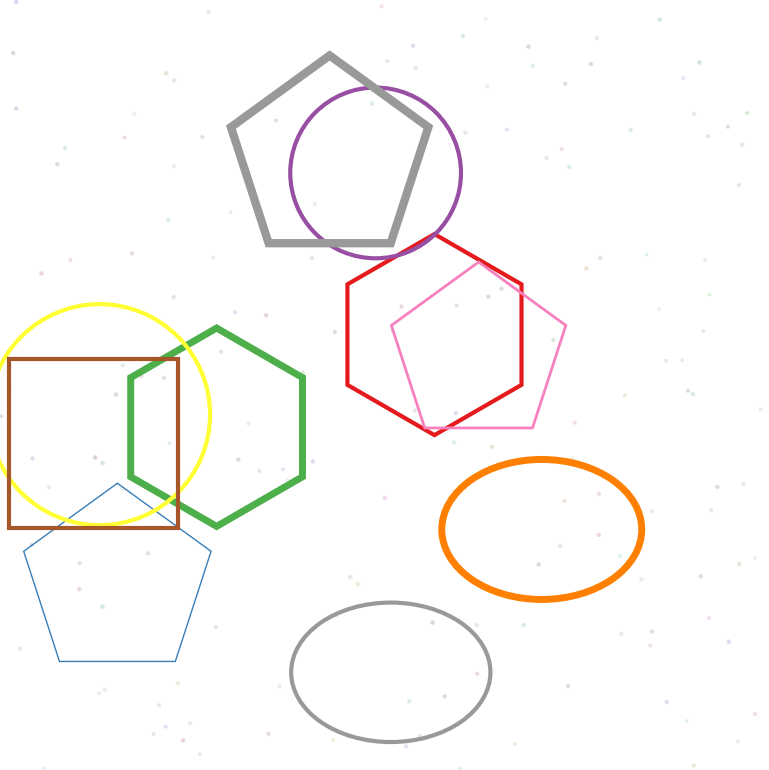[{"shape": "hexagon", "thickness": 1.5, "radius": 0.65, "center": [0.564, 0.565]}, {"shape": "pentagon", "thickness": 0.5, "radius": 0.64, "center": [0.152, 0.244]}, {"shape": "hexagon", "thickness": 2.5, "radius": 0.64, "center": [0.281, 0.445]}, {"shape": "circle", "thickness": 1.5, "radius": 0.55, "center": [0.488, 0.775]}, {"shape": "oval", "thickness": 2.5, "radius": 0.65, "center": [0.704, 0.312]}, {"shape": "circle", "thickness": 1.5, "radius": 0.72, "center": [0.129, 0.461]}, {"shape": "square", "thickness": 1.5, "radius": 0.55, "center": [0.121, 0.424]}, {"shape": "pentagon", "thickness": 1, "radius": 0.6, "center": [0.622, 0.541]}, {"shape": "oval", "thickness": 1.5, "radius": 0.65, "center": [0.508, 0.127]}, {"shape": "pentagon", "thickness": 3, "radius": 0.67, "center": [0.428, 0.793]}]